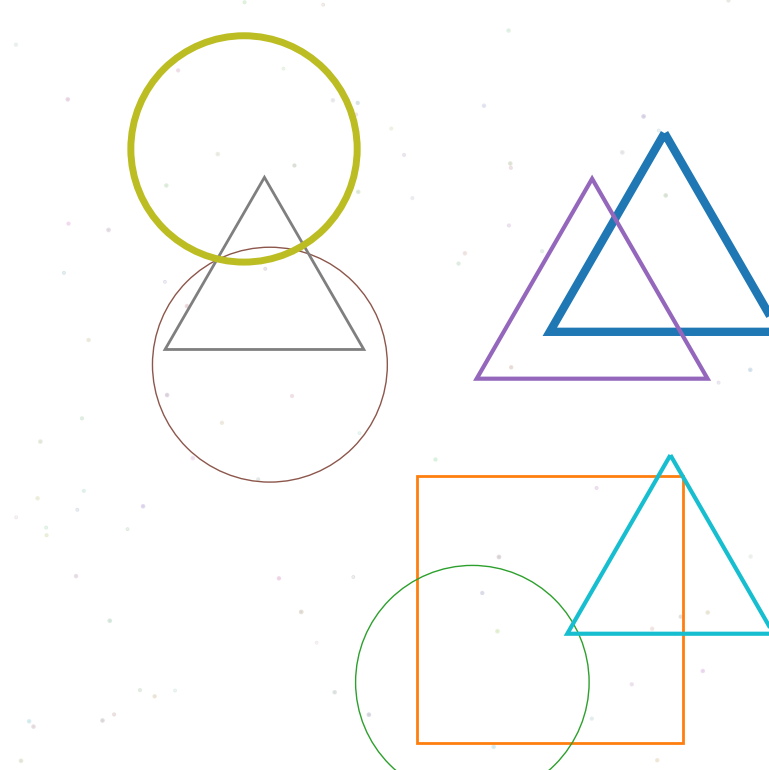[{"shape": "triangle", "thickness": 3, "radius": 0.86, "center": [0.863, 0.655]}, {"shape": "square", "thickness": 1, "radius": 0.87, "center": [0.714, 0.208]}, {"shape": "circle", "thickness": 0.5, "radius": 0.76, "center": [0.613, 0.114]}, {"shape": "triangle", "thickness": 1.5, "radius": 0.87, "center": [0.769, 0.595]}, {"shape": "circle", "thickness": 0.5, "radius": 0.76, "center": [0.351, 0.526]}, {"shape": "triangle", "thickness": 1, "radius": 0.75, "center": [0.343, 0.621]}, {"shape": "circle", "thickness": 2.5, "radius": 0.73, "center": [0.317, 0.807]}, {"shape": "triangle", "thickness": 1.5, "radius": 0.77, "center": [0.871, 0.254]}]